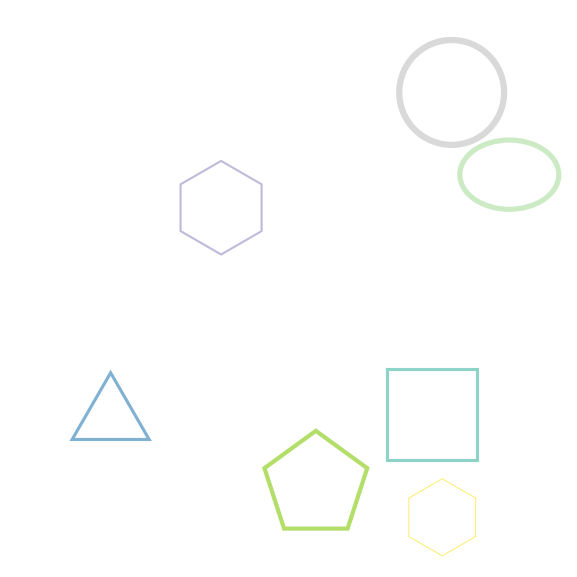[{"shape": "square", "thickness": 1.5, "radius": 0.39, "center": [0.748, 0.281]}, {"shape": "hexagon", "thickness": 1, "radius": 0.41, "center": [0.383, 0.639]}, {"shape": "triangle", "thickness": 1.5, "radius": 0.38, "center": [0.192, 0.277]}, {"shape": "pentagon", "thickness": 2, "radius": 0.47, "center": [0.547, 0.16]}, {"shape": "circle", "thickness": 3, "radius": 0.45, "center": [0.782, 0.839]}, {"shape": "oval", "thickness": 2.5, "radius": 0.43, "center": [0.882, 0.697]}, {"shape": "hexagon", "thickness": 0.5, "radius": 0.33, "center": [0.766, 0.103]}]